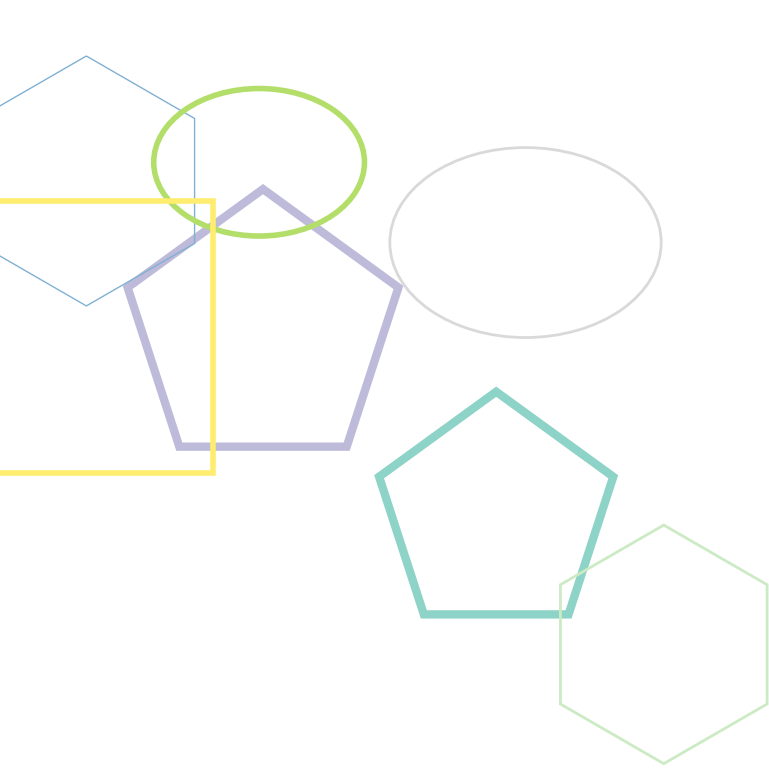[{"shape": "pentagon", "thickness": 3, "radius": 0.8, "center": [0.644, 0.331]}, {"shape": "pentagon", "thickness": 3, "radius": 0.92, "center": [0.342, 0.569]}, {"shape": "hexagon", "thickness": 0.5, "radius": 0.81, "center": [0.112, 0.765]}, {"shape": "oval", "thickness": 2, "radius": 0.68, "center": [0.336, 0.789]}, {"shape": "oval", "thickness": 1, "radius": 0.88, "center": [0.682, 0.685]}, {"shape": "hexagon", "thickness": 1, "radius": 0.77, "center": [0.862, 0.163]}, {"shape": "square", "thickness": 2, "radius": 0.88, "center": [0.101, 0.563]}]